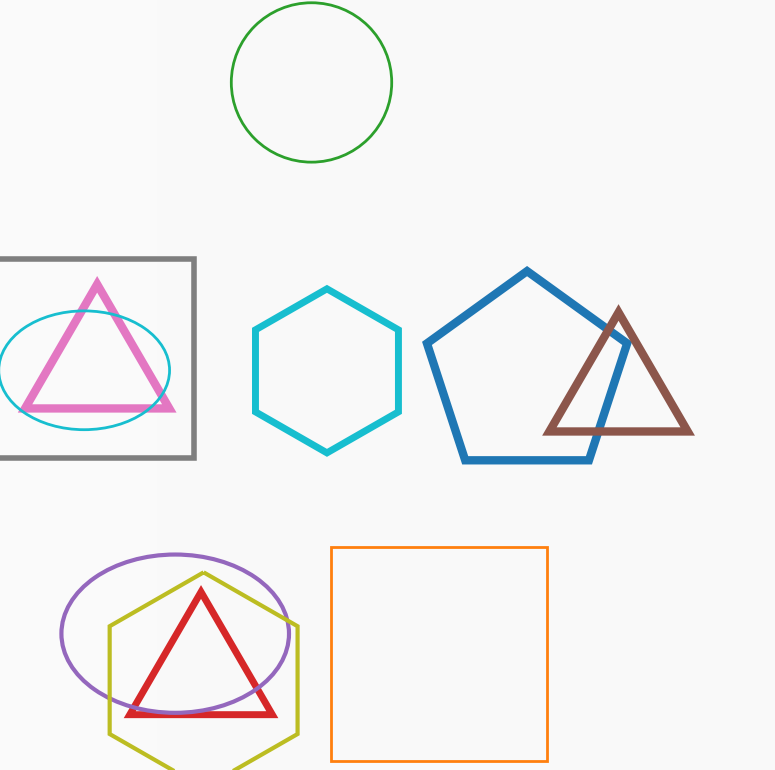[{"shape": "pentagon", "thickness": 3, "radius": 0.68, "center": [0.68, 0.512]}, {"shape": "square", "thickness": 1, "radius": 0.69, "center": [0.566, 0.151]}, {"shape": "circle", "thickness": 1, "radius": 0.52, "center": [0.402, 0.893]}, {"shape": "triangle", "thickness": 2.5, "radius": 0.53, "center": [0.259, 0.125]}, {"shape": "oval", "thickness": 1.5, "radius": 0.73, "center": [0.226, 0.177]}, {"shape": "triangle", "thickness": 3, "radius": 0.52, "center": [0.798, 0.491]}, {"shape": "triangle", "thickness": 3, "radius": 0.54, "center": [0.125, 0.523]}, {"shape": "square", "thickness": 2, "radius": 0.65, "center": [0.121, 0.534]}, {"shape": "hexagon", "thickness": 1.5, "radius": 0.7, "center": [0.263, 0.117]}, {"shape": "oval", "thickness": 1, "radius": 0.55, "center": [0.109, 0.519]}, {"shape": "hexagon", "thickness": 2.5, "radius": 0.53, "center": [0.422, 0.518]}]